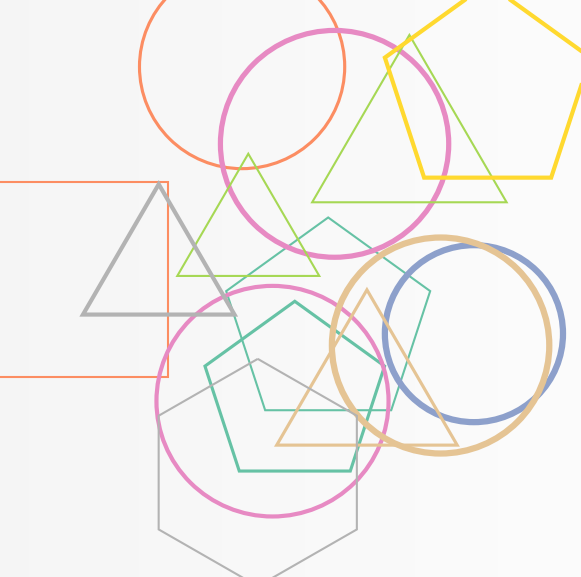[{"shape": "pentagon", "thickness": 1, "radius": 0.92, "center": [0.565, 0.438]}, {"shape": "pentagon", "thickness": 1.5, "radius": 0.81, "center": [0.507, 0.315]}, {"shape": "square", "thickness": 1, "radius": 0.84, "center": [0.12, 0.516]}, {"shape": "circle", "thickness": 1.5, "radius": 0.88, "center": [0.417, 0.884]}, {"shape": "circle", "thickness": 3, "radius": 0.77, "center": [0.815, 0.421]}, {"shape": "circle", "thickness": 2.5, "radius": 0.98, "center": [0.576, 0.75]}, {"shape": "circle", "thickness": 2, "radius": 1.0, "center": [0.469, 0.304]}, {"shape": "triangle", "thickness": 1, "radius": 0.97, "center": [0.704, 0.745]}, {"shape": "triangle", "thickness": 1, "radius": 0.71, "center": [0.427, 0.592]}, {"shape": "pentagon", "thickness": 2, "radius": 0.93, "center": [0.839, 0.842]}, {"shape": "triangle", "thickness": 1.5, "radius": 0.9, "center": [0.631, 0.318]}, {"shape": "circle", "thickness": 3, "radius": 0.94, "center": [0.758, 0.401]}, {"shape": "triangle", "thickness": 2, "radius": 0.75, "center": [0.273, 0.53]}, {"shape": "hexagon", "thickness": 1, "radius": 0.98, "center": [0.443, 0.181]}]